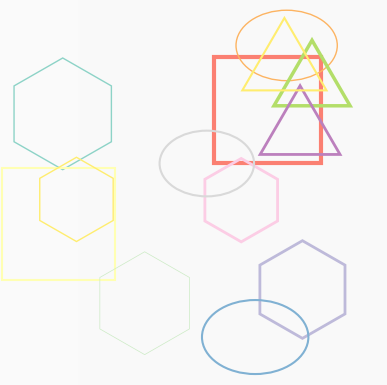[{"shape": "hexagon", "thickness": 1, "radius": 0.73, "center": [0.162, 0.704]}, {"shape": "square", "thickness": 1.5, "radius": 0.73, "center": [0.151, 0.417]}, {"shape": "hexagon", "thickness": 2, "radius": 0.63, "center": [0.781, 0.248]}, {"shape": "square", "thickness": 3, "radius": 0.69, "center": [0.69, 0.714]}, {"shape": "oval", "thickness": 1.5, "radius": 0.69, "center": [0.659, 0.125]}, {"shape": "oval", "thickness": 1, "radius": 0.65, "center": [0.74, 0.882]}, {"shape": "triangle", "thickness": 2.5, "radius": 0.57, "center": [0.805, 0.782]}, {"shape": "hexagon", "thickness": 2, "radius": 0.54, "center": [0.623, 0.48]}, {"shape": "oval", "thickness": 1.5, "radius": 0.61, "center": [0.534, 0.575]}, {"shape": "triangle", "thickness": 2, "radius": 0.6, "center": [0.774, 0.658]}, {"shape": "hexagon", "thickness": 0.5, "radius": 0.67, "center": [0.373, 0.212]}, {"shape": "triangle", "thickness": 1.5, "radius": 0.63, "center": [0.734, 0.828]}, {"shape": "hexagon", "thickness": 1, "radius": 0.55, "center": [0.197, 0.482]}]